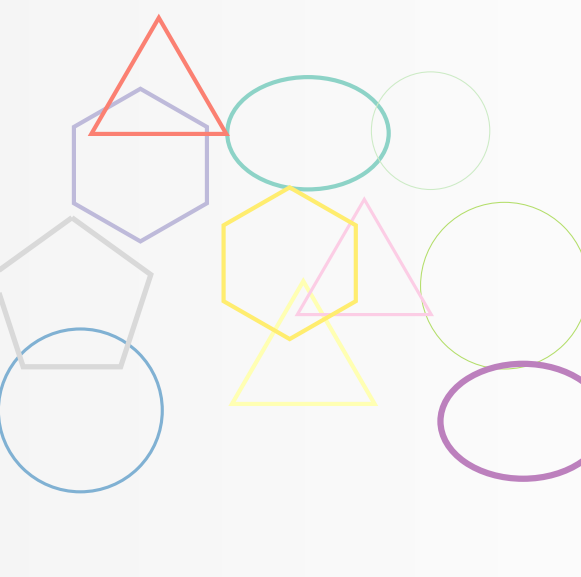[{"shape": "oval", "thickness": 2, "radius": 0.69, "center": [0.53, 0.768]}, {"shape": "triangle", "thickness": 2, "radius": 0.71, "center": [0.522, 0.371]}, {"shape": "hexagon", "thickness": 2, "radius": 0.66, "center": [0.242, 0.713]}, {"shape": "triangle", "thickness": 2, "radius": 0.67, "center": [0.273, 0.834]}, {"shape": "circle", "thickness": 1.5, "radius": 0.7, "center": [0.138, 0.288]}, {"shape": "circle", "thickness": 0.5, "radius": 0.72, "center": [0.868, 0.504]}, {"shape": "triangle", "thickness": 1.5, "radius": 0.67, "center": [0.627, 0.521]}, {"shape": "pentagon", "thickness": 2.5, "radius": 0.71, "center": [0.124, 0.479]}, {"shape": "oval", "thickness": 3, "radius": 0.71, "center": [0.9, 0.27]}, {"shape": "circle", "thickness": 0.5, "radius": 0.51, "center": [0.741, 0.773]}, {"shape": "hexagon", "thickness": 2, "radius": 0.66, "center": [0.498, 0.543]}]